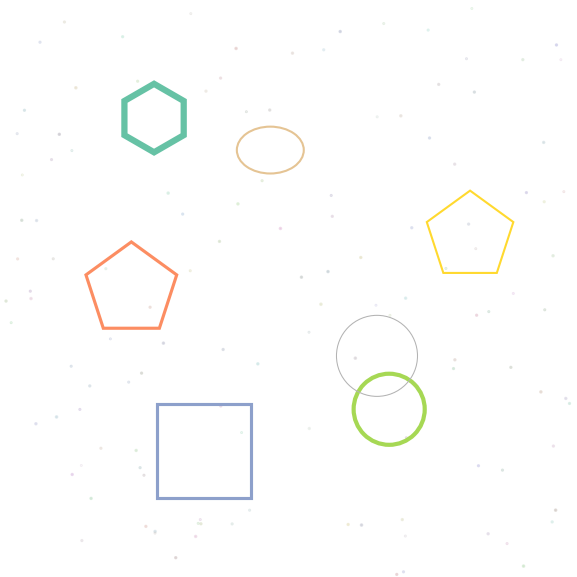[{"shape": "hexagon", "thickness": 3, "radius": 0.3, "center": [0.267, 0.795]}, {"shape": "pentagon", "thickness": 1.5, "radius": 0.41, "center": [0.227, 0.498]}, {"shape": "square", "thickness": 1.5, "radius": 0.41, "center": [0.353, 0.218]}, {"shape": "circle", "thickness": 2, "radius": 0.31, "center": [0.674, 0.29]}, {"shape": "pentagon", "thickness": 1, "radius": 0.39, "center": [0.814, 0.59]}, {"shape": "oval", "thickness": 1, "radius": 0.29, "center": [0.468, 0.739]}, {"shape": "circle", "thickness": 0.5, "radius": 0.35, "center": [0.653, 0.383]}]